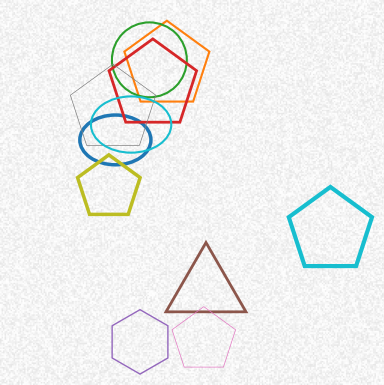[{"shape": "oval", "thickness": 2.5, "radius": 0.46, "center": [0.3, 0.637]}, {"shape": "pentagon", "thickness": 1.5, "radius": 0.58, "center": [0.433, 0.83]}, {"shape": "circle", "thickness": 1.5, "radius": 0.49, "center": [0.388, 0.845]}, {"shape": "pentagon", "thickness": 2, "radius": 0.6, "center": [0.397, 0.779]}, {"shape": "hexagon", "thickness": 1, "radius": 0.42, "center": [0.364, 0.112]}, {"shape": "triangle", "thickness": 2, "radius": 0.6, "center": [0.535, 0.25]}, {"shape": "pentagon", "thickness": 0.5, "radius": 0.43, "center": [0.529, 0.117]}, {"shape": "pentagon", "thickness": 0.5, "radius": 0.58, "center": [0.294, 0.717]}, {"shape": "pentagon", "thickness": 2.5, "radius": 0.43, "center": [0.283, 0.512]}, {"shape": "pentagon", "thickness": 3, "radius": 0.57, "center": [0.858, 0.401]}, {"shape": "oval", "thickness": 1.5, "radius": 0.52, "center": [0.341, 0.677]}]